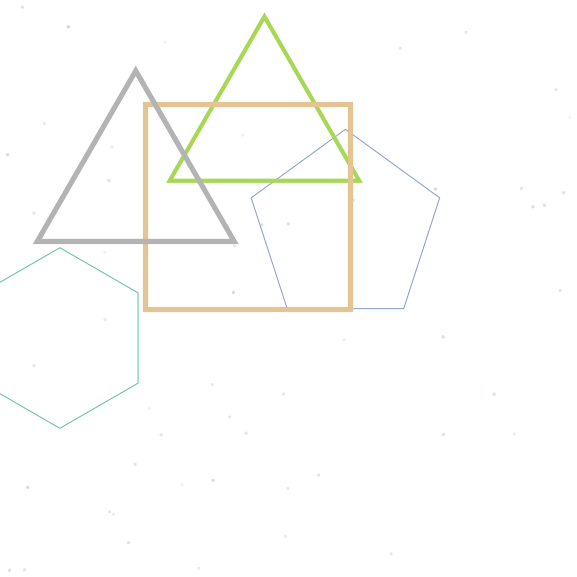[{"shape": "hexagon", "thickness": 0.5, "radius": 0.78, "center": [0.104, 0.414]}, {"shape": "pentagon", "thickness": 0.5, "radius": 0.86, "center": [0.598, 0.604]}, {"shape": "triangle", "thickness": 2, "radius": 0.95, "center": [0.458, 0.781]}, {"shape": "square", "thickness": 2.5, "radius": 0.89, "center": [0.428, 0.642]}, {"shape": "triangle", "thickness": 2.5, "radius": 0.98, "center": [0.235, 0.679]}]